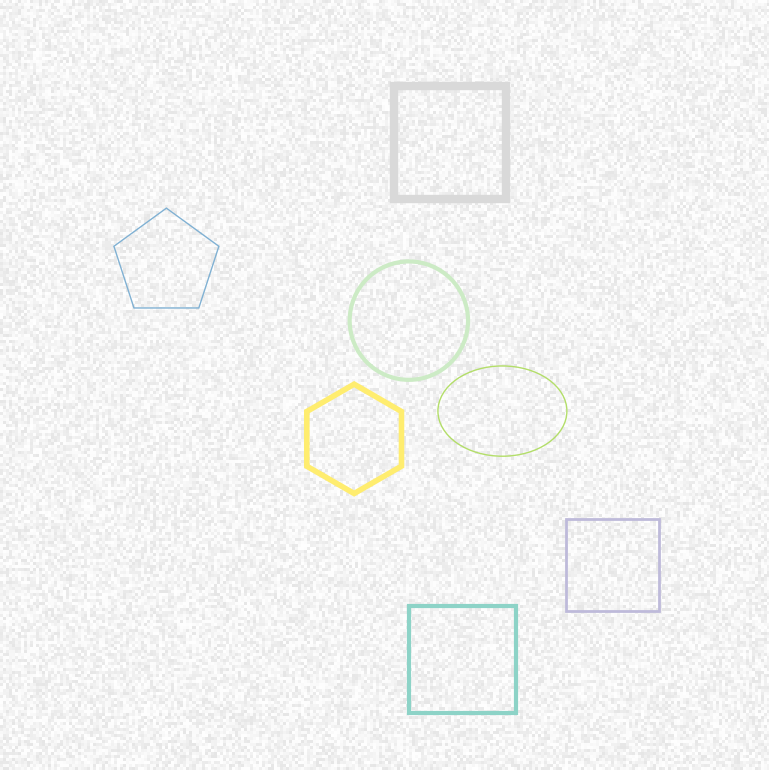[{"shape": "square", "thickness": 1.5, "radius": 0.35, "center": [0.6, 0.143]}, {"shape": "square", "thickness": 1, "radius": 0.3, "center": [0.796, 0.266]}, {"shape": "pentagon", "thickness": 0.5, "radius": 0.36, "center": [0.216, 0.658]}, {"shape": "oval", "thickness": 0.5, "radius": 0.42, "center": [0.652, 0.466]}, {"shape": "square", "thickness": 3, "radius": 0.36, "center": [0.585, 0.815]}, {"shape": "circle", "thickness": 1.5, "radius": 0.38, "center": [0.531, 0.584]}, {"shape": "hexagon", "thickness": 2, "radius": 0.35, "center": [0.46, 0.43]}]